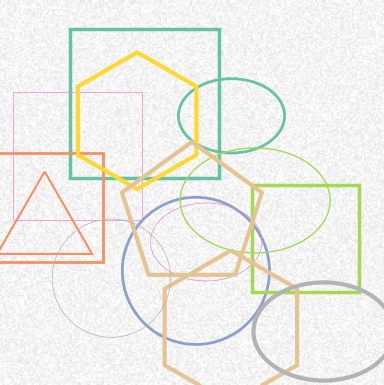[{"shape": "square", "thickness": 2.5, "radius": 0.97, "center": [0.376, 0.731]}, {"shape": "oval", "thickness": 2, "radius": 0.69, "center": [0.601, 0.699]}, {"shape": "square", "thickness": 2, "radius": 0.71, "center": [0.127, 0.462]}, {"shape": "triangle", "thickness": 1.5, "radius": 0.71, "center": [0.116, 0.412]}, {"shape": "circle", "thickness": 2, "radius": 0.96, "center": [0.509, 0.296]}, {"shape": "oval", "thickness": 0.5, "radius": 0.72, "center": [0.536, 0.371]}, {"shape": "square", "thickness": 0.5, "radius": 0.84, "center": [0.202, 0.595]}, {"shape": "oval", "thickness": 1, "radius": 0.97, "center": [0.663, 0.479]}, {"shape": "square", "thickness": 2.5, "radius": 0.7, "center": [0.794, 0.381]}, {"shape": "hexagon", "thickness": 3, "radius": 0.89, "center": [0.356, 0.687]}, {"shape": "hexagon", "thickness": 3, "radius": 0.99, "center": [0.6, 0.151]}, {"shape": "pentagon", "thickness": 3, "radius": 0.96, "center": [0.498, 0.441]}, {"shape": "oval", "thickness": 3, "radius": 0.91, "center": [0.841, 0.139]}, {"shape": "circle", "thickness": 0.5, "radius": 0.77, "center": [0.289, 0.277]}]